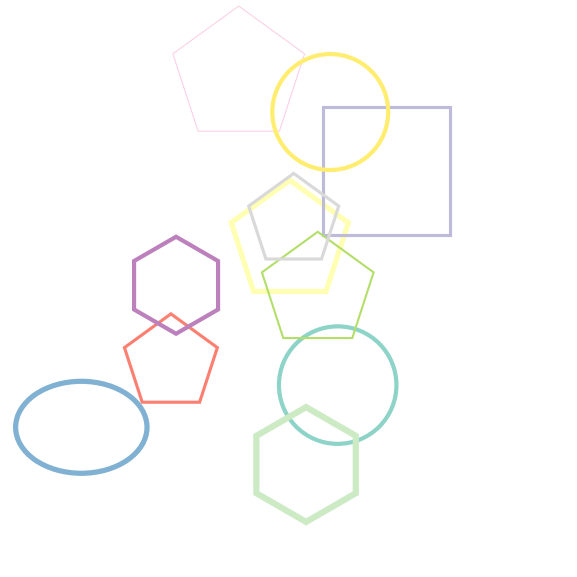[{"shape": "circle", "thickness": 2, "radius": 0.51, "center": [0.585, 0.332]}, {"shape": "pentagon", "thickness": 2.5, "radius": 0.53, "center": [0.502, 0.581]}, {"shape": "square", "thickness": 1.5, "radius": 0.55, "center": [0.669, 0.703]}, {"shape": "pentagon", "thickness": 1.5, "radius": 0.42, "center": [0.296, 0.371]}, {"shape": "oval", "thickness": 2.5, "radius": 0.57, "center": [0.141, 0.259]}, {"shape": "pentagon", "thickness": 1, "radius": 0.51, "center": [0.55, 0.496]}, {"shape": "pentagon", "thickness": 0.5, "radius": 0.6, "center": [0.413, 0.869]}, {"shape": "pentagon", "thickness": 1.5, "radius": 0.41, "center": [0.509, 0.617]}, {"shape": "hexagon", "thickness": 2, "radius": 0.42, "center": [0.305, 0.505]}, {"shape": "hexagon", "thickness": 3, "radius": 0.5, "center": [0.53, 0.195]}, {"shape": "circle", "thickness": 2, "radius": 0.5, "center": [0.572, 0.805]}]